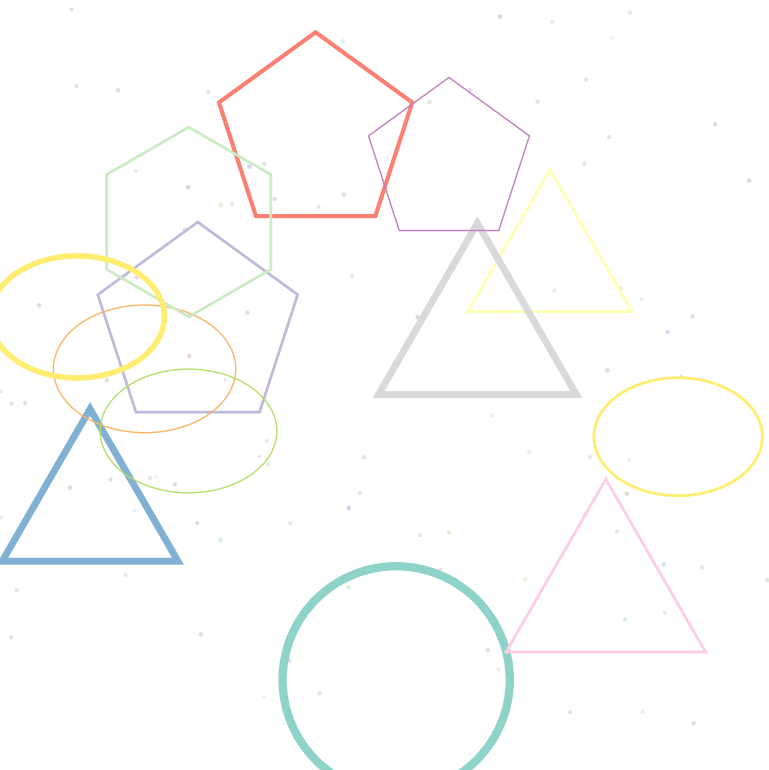[{"shape": "circle", "thickness": 3, "radius": 0.74, "center": [0.515, 0.117]}, {"shape": "triangle", "thickness": 1, "radius": 0.61, "center": [0.714, 0.657]}, {"shape": "pentagon", "thickness": 1, "radius": 0.68, "center": [0.257, 0.575]}, {"shape": "pentagon", "thickness": 1.5, "radius": 0.66, "center": [0.41, 0.826]}, {"shape": "triangle", "thickness": 2.5, "radius": 0.66, "center": [0.117, 0.337]}, {"shape": "oval", "thickness": 0.5, "radius": 0.59, "center": [0.188, 0.521]}, {"shape": "oval", "thickness": 0.5, "radius": 0.57, "center": [0.245, 0.44]}, {"shape": "triangle", "thickness": 1, "radius": 0.75, "center": [0.787, 0.228]}, {"shape": "triangle", "thickness": 2.5, "radius": 0.74, "center": [0.62, 0.562]}, {"shape": "pentagon", "thickness": 0.5, "radius": 0.55, "center": [0.583, 0.79]}, {"shape": "hexagon", "thickness": 1, "radius": 0.62, "center": [0.245, 0.712]}, {"shape": "oval", "thickness": 1, "radius": 0.55, "center": [0.881, 0.433]}, {"shape": "oval", "thickness": 2, "radius": 0.57, "center": [0.1, 0.588]}]